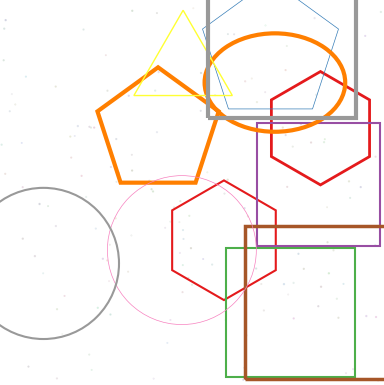[{"shape": "hexagon", "thickness": 1.5, "radius": 0.78, "center": [0.582, 0.376]}, {"shape": "hexagon", "thickness": 2, "radius": 0.74, "center": [0.832, 0.667]}, {"shape": "pentagon", "thickness": 0.5, "radius": 0.93, "center": [0.703, 0.867]}, {"shape": "square", "thickness": 1.5, "radius": 0.84, "center": [0.755, 0.188]}, {"shape": "square", "thickness": 1.5, "radius": 0.8, "center": [0.826, 0.52]}, {"shape": "oval", "thickness": 3, "radius": 0.91, "center": [0.714, 0.786]}, {"shape": "pentagon", "thickness": 3, "radius": 0.83, "center": [0.411, 0.66]}, {"shape": "triangle", "thickness": 1, "radius": 0.74, "center": [0.476, 0.826]}, {"shape": "square", "thickness": 2.5, "radius": 1.0, "center": [0.835, 0.214]}, {"shape": "circle", "thickness": 0.5, "radius": 0.97, "center": [0.472, 0.35]}, {"shape": "circle", "thickness": 1.5, "radius": 0.98, "center": [0.113, 0.316]}, {"shape": "square", "thickness": 3, "radius": 0.96, "center": [0.732, 0.887]}]